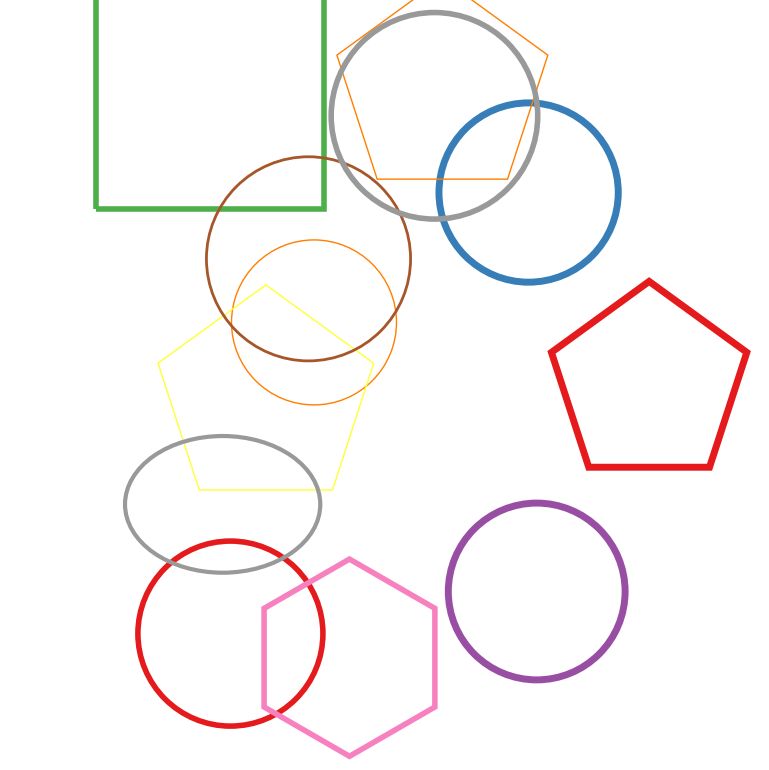[{"shape": "circle", "thickness": 2, "radius": 0.6, "center": [0.299, 0.177]}, {"shape": "pentagon", "thickness": 2.5, "radius": 0.67, "center": [0.843, 0.501]}, {"shape": "circle", "thickness": 2.5, "radius": 0.58, "center": [0.687, 0.75]}, {"shape": "square", "thickness": 2, "radius": 0.74, "center": [0.273, 0.876]}, {"shape": "circle", "thickness": 2.5, "radius": 0.57, "center": [0.697, 0.232]}, {"shape": "pentagon", "thickness": 0.5, "radius": 0.72, "center": [0.575, 0.884]}, {"shape": "circle", "thickness": 0.5, "radius": 0.54, "center": [0.408, 0.581]}, {"shape": "pentagon", "thickness": 0.5, "radius": 0.74, "center": [0.345, 0.483]}, {"shape": "circle", "thickness": 1, "radius": 0.66, "center": [0.401, 0.664]}, {"shape": "hexagon", "thickness": 2, "radius": 0.64, "center": [0.454, 0.146]}, {"shape": "oval", "thickness": 1.5, "radius": 0.63, "center": [0.289, 0.345]}, {"shape": "circle", "thickness": 2, "radius": 0.67, "center": [0.564, 0.85]}]